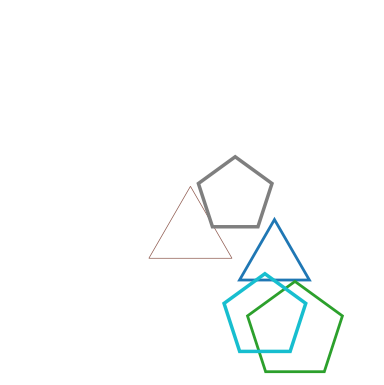[{"shape": "triangle", "thickness": 2, "radius": 0.52, "center": [0.713, 0.325]}, {"shape": "pentagon", "thickness": 2, "radius": 0.65, "center": [0.766, 0.139]}, {"shape": "triangle", "thickness": 0.5, "radius": 0.62, "center": [0.495, 0.391]}, {"shape": "pentagon", "thickness": 2.5, "radius": 0.5, "center": [0.611, 0.492]}, {"shape": "pentagon", "thickness": 2.5, "radius": 0.56, "center": [0.688, 0.177]}]